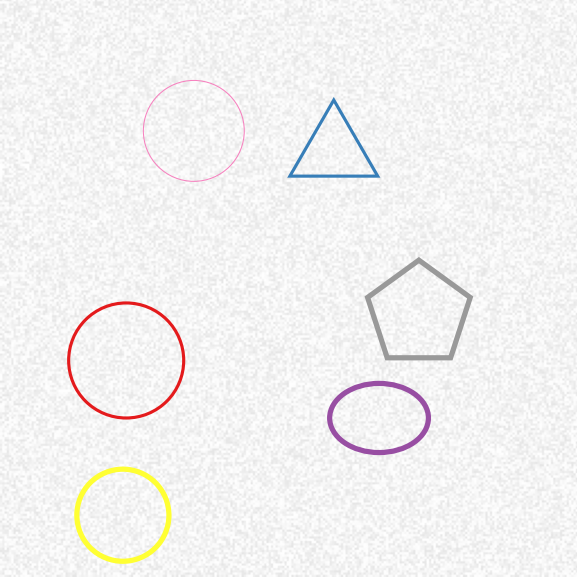[{"shape": "circle", "thickness": 1.5, "radius": 0.5, "center": [0.218, 0.375]}, {"shape": "triangle", "thickness": 1.5, "radius": 0.44, "center": [0.578, 0.738]}, {"shape": "oval", "thickness": 2.5, "radius": 0.43, "center": [0.656, 0.275]}, {"shape": "circle", "thickness": 2.5, "radius": 0.4, "center": [0.213, 0.107]}, {"shape": "circle", "thickness": 0.5, "radius": 0.44, "center": [0.336, 0.772]}, {"shape": "pentagon", "thickness": 2.5, "radius": 0.47, "center": [0.725, 0.455]}]